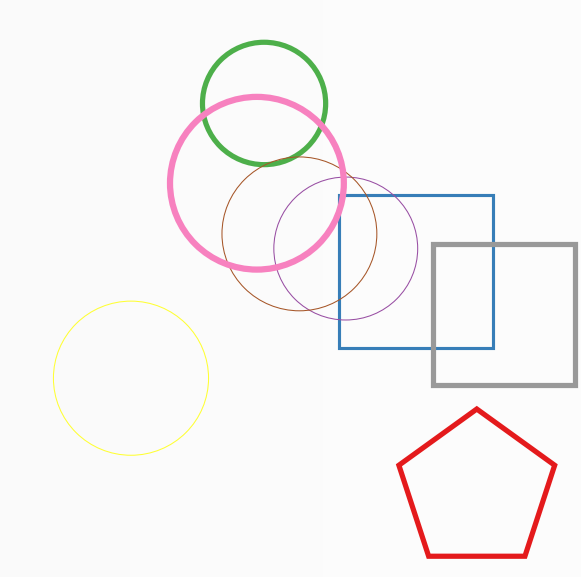[{"shape": "pentagon", "thickness": 2.5, "radius": 0.7, "center": [0.82, 0.15]}, {"shape": "square", "thickness": 1.5, "radius": 0.66, "center": [0.715, 0.529]}, {"shape": "circle", "thickness": 2.5, "radius": 0.53, "center": [0.454, 0.82]}, {"shape": "circle", "thickness": 0.5, "radius": 0.62, "center": [0.595, 0.569]}, {"shape": "circle", "thickness": 0.5, "radius": 0.67, "center": [0.225, 0.344]}, {"shape": "circle", "thickness": 0.5, "radius": 0.67, "center": [0.515, 0.594]}, {"shape": "circle", "thickness": 3, "radius": 0.75, "center": [0.442, 0.682]}, {"shape": "square", "thickness": 2.5, "radius": 0.61, "center": [0.867, 0.455]}]